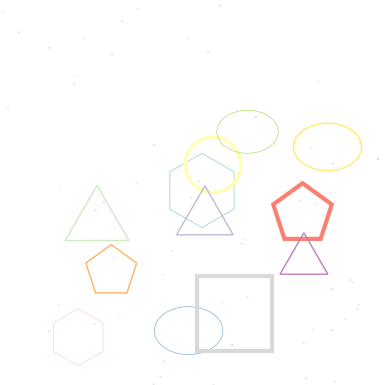[{"shape": "hexagon", "thickness": 0.5, "radius": 0.48, "center": [0.525, 0.505]}, {"shape": "circle", "thickness": 2.5, "radius": 0.36, "center": [0.553, 0.572]}, {"shape": "triangle", "thickness": 1, "radius": 0.42, "center": [0.532, 0.433]}, {"shape": "pentagon", "thickness": 3, "radius": 0.4, "center": [0.786, 0.444]}, {"shape": "oval", "thickness": 0.5, "radius": 0.44, "center": [0.49, 0.141]}, {"shape": "pentagon", "thickness": 1, "radius": 0.35, "center": [0.289, 0.295]}, {"shape": "oval", "thickness": 0.5, "radius": 0.4, "center": [0.643, 0.658]}, {"shape": "hexagon", "thickness": 0.5, "radius": 0.37, "center": [0.204, 0.124]}, {"shape": "square", "thickness": 3, "radius": 0.48, "center": [0.609, 0.186]}, {"shape": "triangle", "thickness": 1, "radius": 0.36, "center": [0.789, 0.324]}, {"shape": "triangle", "thickness": 1, "radius": 0.48, "center": [0.252, 0.423]}, {"shape": "oval", "thickness": 1, "radius": 0.44, "center": [0.851, 0.618]}]